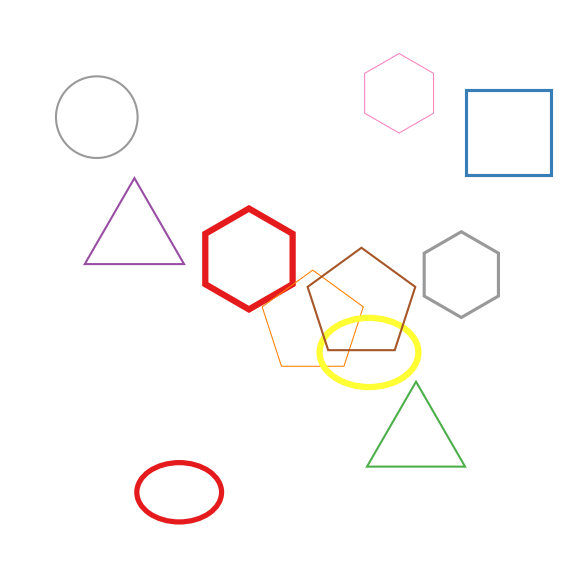[{"shape": "oval", "thickness": 2.5, "radius": 0.37, "center": [0.31, 0.147]}, {"shape": "hexagon", "thickness": 3, "radius": 0.44, "center": [0.431, 0.551]}, {"shape": "square", "thickness": 1.5, "radius": 0.37, "center": [0.88, 0.77]}, {"shape": "triangle", "thickness": 1, "radius": 0.49, "center": [0.72, 0.24]}, {"shape": "triangle", "thickness": 1, "radius": 0.5, "center": [0.233, 0.591]}, {"shape": "pentagon", "thickness": 0.5, "radius": 0.46, "center": [0.542, 0.439]}, {"shape": "oval", "thickness": 3, "radius": 0.43, "center": [0.639, 0.389]}, {"shape": "pentagon", "thickness": 1, "radius": 0.49, "center": [0.626, 0.472]}, {"shape": "hexagon", "thickness": 0.5, "radius": 0.34, "center": [0.691, 0.838]}, {"shape": "hexagon", "thickness": 1.5, "radius": 0.37, "center": [0.799, 0.524]}, {"shape": "circle", "thickness": 1, "radius": 0.35, "center": [0.168, 0.796]}]